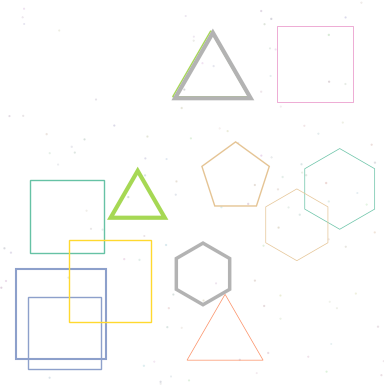[{"shape": "hexagon", "thickness": 0.5, "radius": 0.52, "center": [0.882, 0.509]}, {"shape": "square", "thickness": 1, "radius": 0.48, "center": [0.175, 0.438]}, {"shape": "triangle", "thickness": 0.5, "radius": 0.57, "center": [0.585, 0.122]}, {"shape": "square", "thickness": 1, "radius": 0.47, "center": [0.167, 0.135]}, {"shape": "square", "thickness": 1.5, "radius": 0.59, "center": [0.157, 0.184]}, {"shape": "square", "thickness": 0.5, "radius": 0.5, "center": [0.818, 0.834]}, {"shape": "triangle", "thickness": 1, "radius": 0.57, "center": [0.547, 0.806]}, {"shape": "triangle", "thickness": 3, "radius": 0.41, "center": [0.358, 0.475]}, {"shape": "square", "thickness": 1, "radius": 0.53, "center": [0.285, 0.271]}, {"shape": "hexagon", "thickness": 0.5, "radius": 0.47, "center": [0.771, 0.416]}, {"shape": "pentagon", "thickness": 1, "radius": 0.46, "center": [0.612, 0.539]}, {"shape": "hexagon", "thickness": 2.5, "radius": 0.4, "center": [0.527, 0.289]}, {"shape": "triangle", "thickness": 3, "radius": 0.57, "center": [0.553, 0.802]}]